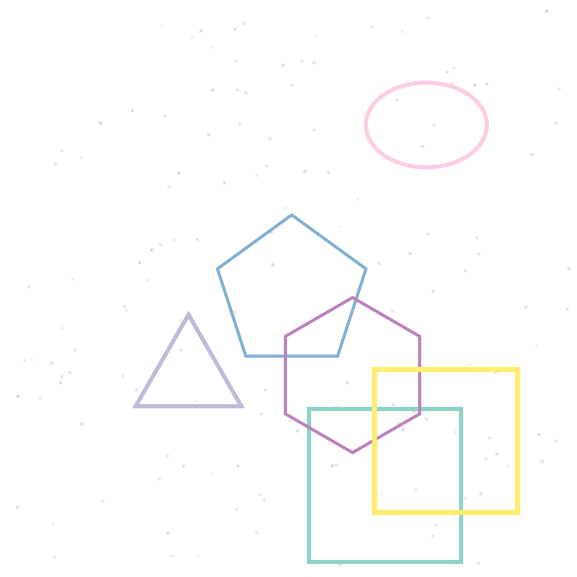[{"shape": "square", "thickness": 2, "radius": 0.66, "center": [0.667, 0.158]}, {"shape": "triangle", "thickness": 2, "radius": 0.53, "center": [0.326, 0.349]}, {"shape": "pentagon", "thickness": 1.5, "radius": 0.68, "center": [0.505, 0.492]}, {"shape": "oval", "thickness": 2, "radius": 0.52, "center": [0.738, 0.783]}, {"shape": "hexagon", "thickness": 1.5, "radius": 0.67, "center": [0.61, 0.35]}, {"shape": "square", "thickness": 2.5, "radius": 0.62, "center": [0.771, 0.237]}]